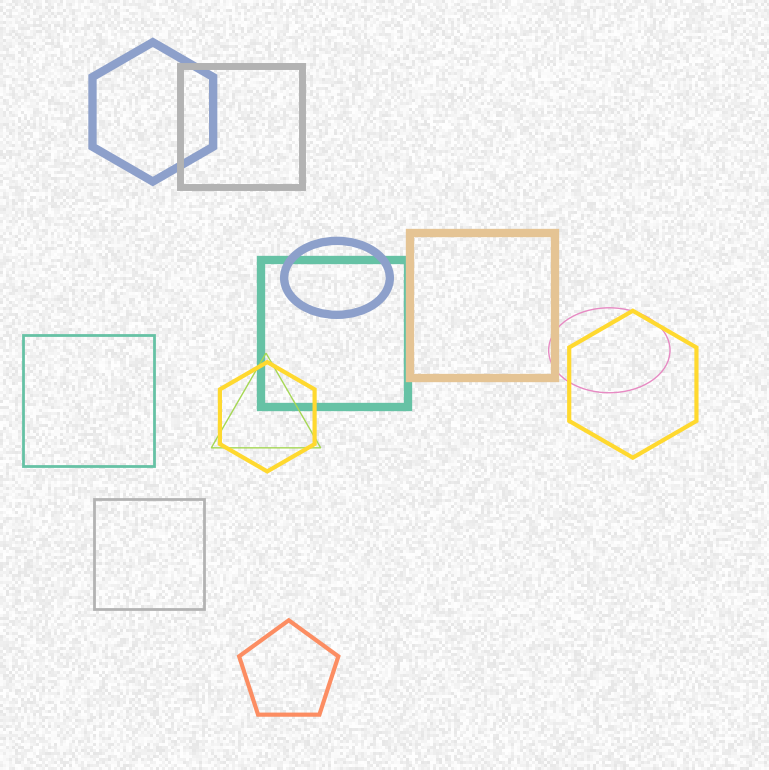[{"shape": "square", "thickness": 1, "radius": 0.43, "center": [0.115, 0.48]}, {"shape": "square", "thickness": 3, "radius": 0.48, "center": [0.434, 0.566]}, {"shape": "pentagon", "thickness": 1.5, "radius": 0.34, "center": [0.375, 0.127]}, {"shape": "hexagon", "thickness": 3, "radius": 0.45, "center": [0.198, 0.855]}, {"shape": "oval", "thickness": 3, "radius": 0.34, "center": [0.438, 0.639]}, {"shape": "oval", "thickness": 0.5, "radius": 0.39, "center": [0.791, 0.545]}, {"shape": "triangle", "thickness": 0.5, "radius": 0.41, "center": [0.345, 0.459]}, {"shape": "hexagon", "thickness": 1.5, "radius": 0.48, "center": [0.822, 0.501]}, {"shape": "hexagon", "thickness": 1.5, "radius": 0.36, "center": [0.347, 0.459]}, {"shape": "square", "thickness": 3, "radius": 0.47, "center": [0.627, 0.604]}, {"shape": "square", "thickness": 1, "radius": 0.36, "center": [0.193, 0.28]}, {"shape": "square", "thickness": 2.5, "radius": 0.39, "center": [0.313, 0.836]}]